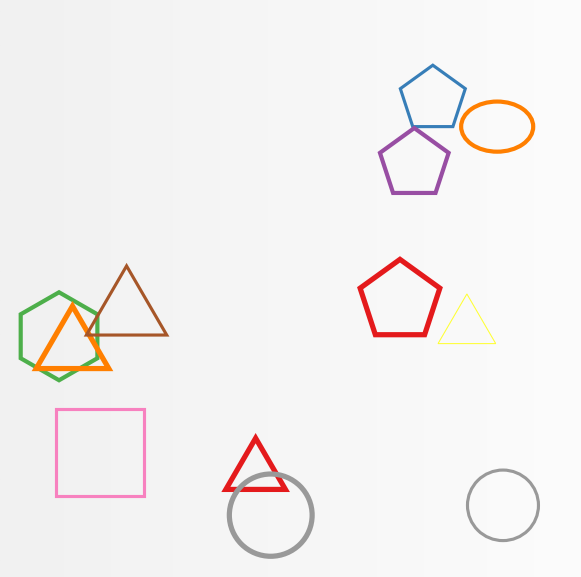[{"shape": "triangle", "thickness": 2.5, "radius": 0.3, "center": [0.44, 0.181]}, {"shape": "pentagon", "thickness": 2.5, "radius": 0.36, "center": [0.688, 0.478]}, {"shape": "pentagon", "thickness": 1.5, "radius": 0.29, "center": [0.745, 0.827]}, {"shape": "hexagon", "thickness": 2, "radius": 0.38, "center": [0.102, 0.417]}, {"shape": "pentagon", "thickness": 2, "radius": 0.31, "center": [0.713, 0.715]}, {"shape": "triangle", "thickness": 2.5, "radius": 0.36, "center": [0.125, 0.397]}, {"shape": "oval", "thickness": 2, "radius": 0.31, "center": [0.855, 0.78]}, {"shape": "triangle", "thickness": 0.5, "radius": 0.29, "center": [0.803, 0.433]}, {"shape": "triangle", "thickness": 1.5, "radius": 0.4, "center": [0.218, 0.459]}, {"shape": "square", "thickness": 1.5, "radius": 0.38, "center": [0.171, 0.215]}, {"shape": "circle", "thickness": 1.5, "radius": 0.31, "center": [0.865, 0.124]}, {"shape": "circle", "thickness": 2.5, "radius": 0.36, "center": [0.466, 0.107]}]